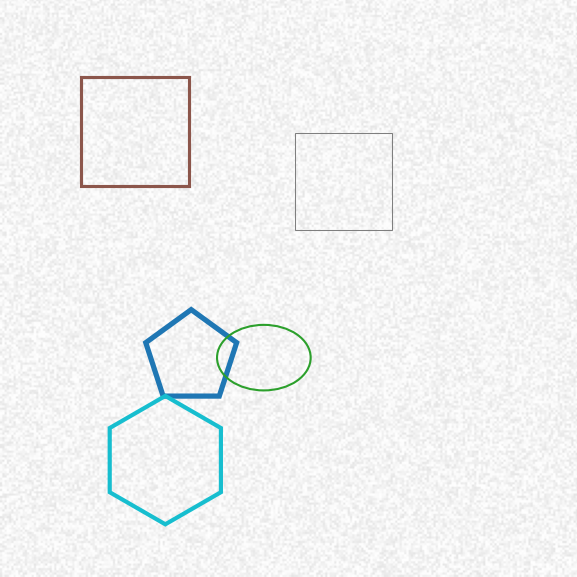[{"shape": "pentagon", "thickness": 2.5, "radius": 0.41, "center": [0.331, 0.38]}, {"shape": "oval", "thickness": 1, "radius": 0.41, "center": [0.457, 0.38]}, {"shape": "square", "thickness": 1.5, "radius": 0.47, "center": [0.234, 0.771]}, {"shape": "square", "thickness": 0.5, "radius": 0.42, "center": [0.595, 0.685]}, {"shape": "hexagon", "thickness": 2, "radius": 0.56, "center": [0.286, 0.202]}]